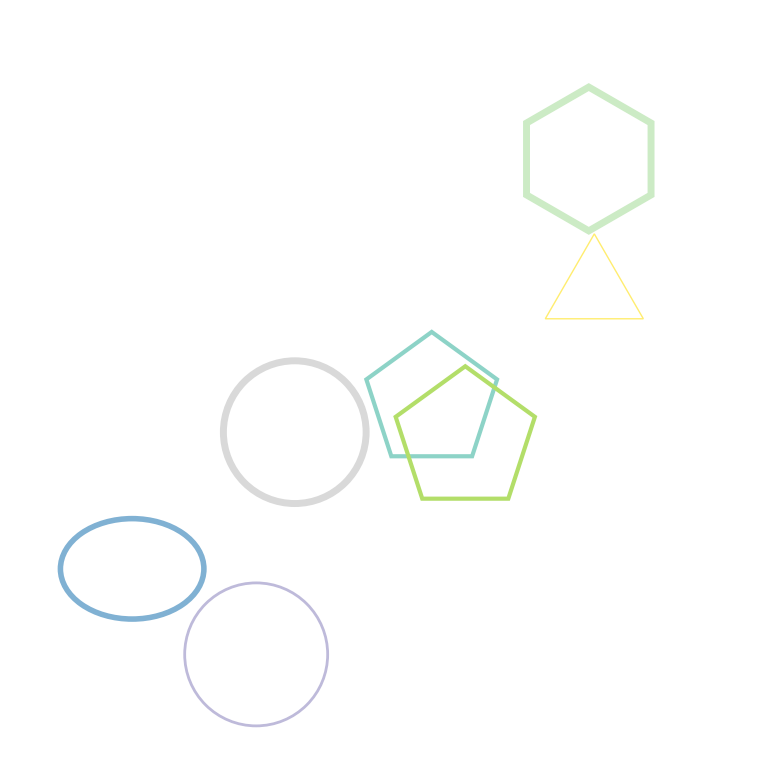[{"shape": "pentagon", "thickness": 1.5, "radius": 0.45, "center": [0.561, 0.48]}, {"shape": "circle", "thickness": 1, "radius": 0.46, "center": [0.333, 0.15]}, {"shape": "oval", "thickness": 2, "radius": 0.47, "center": [0.172, 0.261]}, {"shape": "pentagon", "thickness": 1.5, "radius": 0.48, "center": [0.604, 0.429]}, {"shape": "circle", "thickness": 2.5, "radius": 0.46, "center": [0.383, 0.439]}, {"shape": "hexagon", "thickness": 2.5, "radius": 0.47, "center": [0.765, 0.794]}, {"shape": "triangle", "thickness": 0.5, "radius": 0.37, "center": [0.772, 0.623]}]